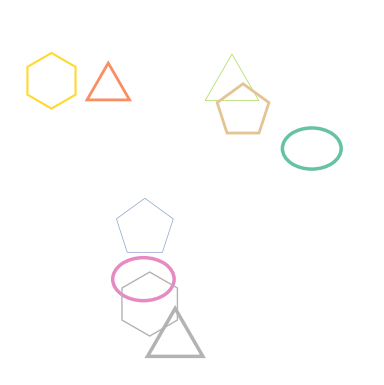[{"shape": "oval", "thickness": 2.5, "radius": 0.38, "center": [0.81, 0.614]}, {"shape": "triangle", "thickness": 2, "radius": 0.32, "center": [0.281, 0.772]}, {"shape": "pentagon", "thickness": 0.5, "radius": 0.39, "center": [0.376, 0.407]}, {"shape": "oval", "thickness": 2.5, "radius": 0.4, "center": [0.373, 0.275]}, {"shape": "triangle", "thickness": 0.5, "radius": 0.4, "center": [0.602, 0.779]}, {"shape": "hexagon", "thickness": 1.5, "radius": 0.36, "center": [0.134, 0.79]}, {"shape": "pentagon", "thickness": 2, "radius": 0.35, "center": [0.631, 0.712]}, {"shape": "triangle", "thickness": 2.5, "radius": 0.42, "center": [0.455, 0.116]}, {"shape": "hexagon", "thickness": 1, "radius": 0.42, "center": [0.389, 0.21]}]